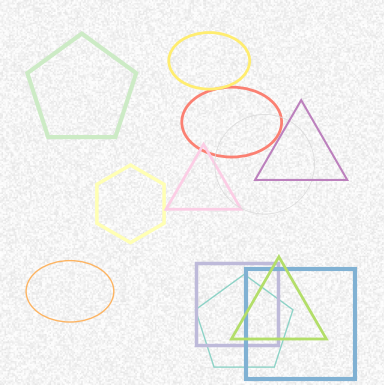[{"shape": "pentagon", "thickness": 1, "radius": 0.67, "center": [0.634, 0.154]}, {"shape": "hexagon", "thickness": 2.5, "radius": 0.5, "center": [0.339, 0.471]}, {"shape": "square", "thickness": 2.5, "radius": 0.53, "center": [0.615, 0.211]}, {"shape": "oval", "thickness": 2, "radius": 0.65, "center": [0.602, 0.683]}, {"shape": "square", "thickness": 3, "radius": 0.71, "center": [0.781, 0.158]}, {"shape": "oval", "thickness": 1, "radius": 0.57, "center": [0.182, 0.243]}, {"shape": "triangle", "thickness": 2, "radius": 0.71, "center": [0.724, 0.191]}, {"shape": "triangle", "thickness": 2, "radius": 0.56, "center": [0.529, 0.513]}, {"shape": "circle", "thickness": 0.5, "radius": 0.65, "center": [0.687, 0.573]}, {"shape": "triangle", "thickness": 1.5, "radius": 0.69, "center": [0.782, 0.602]}, {"shape": "pentagon", "thickness": 3, "radius": 0.74, "center": [0.212, 0.764]}, {"shape": "oval", "thickness": 2, "radius": 0.53, "center": [0.543, 0.842]}]